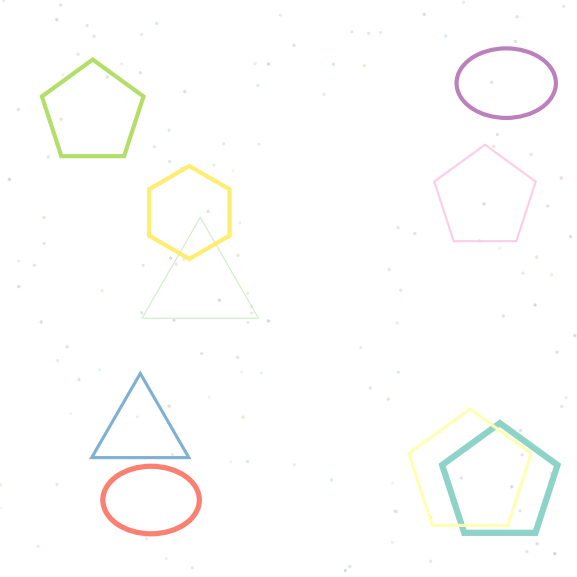[{"shape": "pentagon", "thickness": 3, "radius": 0.52, "center": [0.865, 0.161]}, {"shape": "pentagon", "thickness": 1.5, "radius": 0.56, "center": [0.814, 0.179]}, {"shape": "oval", "thickness": 2.5, "radius": 0.42, "center": [0.262, 0.133]}, {"shape": "triangle", "thickness": 1.5, "radius": 0.49, "center": [0.243, 0.255]}, {"shape": "pentagon", "thickness": 2, "radius": 0.46, "center": [0.161, 0.804]}, {"shape": "pentagon", "thickness": 1, "radius": 0.46, "center": [0.84, 0.656]}, {"shape": "oval", "thickness": 2, "radius": 0.43, "center": [0.877, 0.855]}, {"shape": "triangle", "thickness": 0.5, "radius": 0.58, "center": [0.347, 0.506]}, {"shape": "hexagon", "thickness": 2, "radius": 0.4, "center": [0.328, 0.631]}]